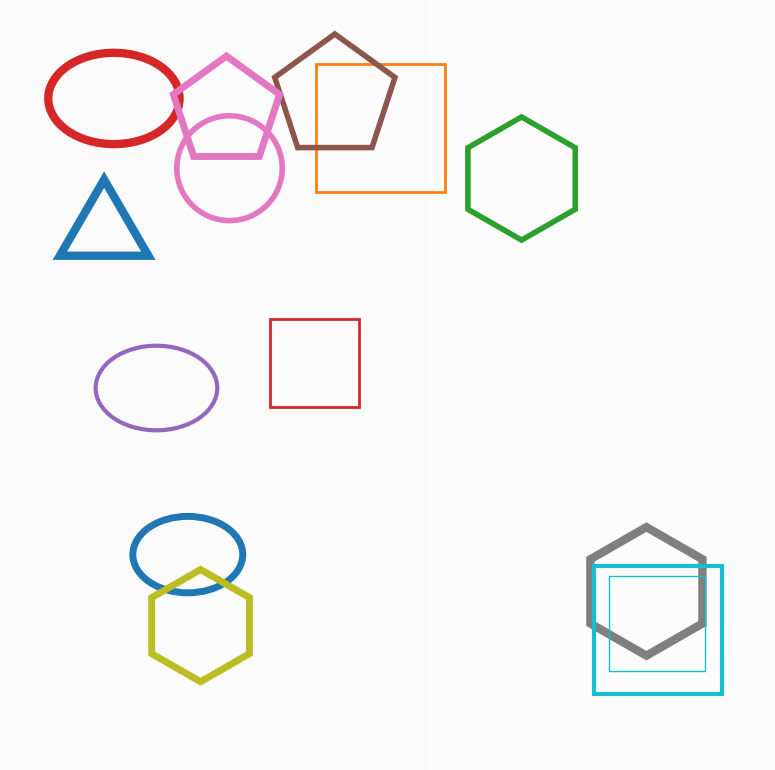[{"shape": "triangle", "thickness": 3, "radius": 0.33, "center": [0.134, 0.701]}, {"shape": "oval", "thickness": 2.5, "radius": 0.35, "center": [0.242, 0.28]}, {"shape": "square", "thickness": 1, "radius": 0.42, "center": [0.491, 0.834]}, {"shape": "hexagon", "thickness": 2, "radius": 0.4, "center": [0.673, 0.768]}, {"shape": "oval", "thickness": 3, "radius": 0.42, "center": [0.147, 0.872]}, {"shape": "square", "thickness": 1, "radius": 0.29, "center": [0.405, 0.528]}, {"shape": "oval", "thickness": 1.5, "radius": 0.39, "center": [0.202, 0.496]}, {"shape": "pentagon", "thickness": 2, "radius": 0.41, "center": [0.432, 0.874]}, {"shape": "circle", "thickness": 2, "radius": 0.34, "center": [0.296, 0.782]}, {"shape": "pentagon", "thickness": 2.5, "radius": 0.36, "center": [0.292, 0.855]}, {"shape": "hexagon", "thickness": 3, "radius": 0.42, "center": [0.834, 0.232]}, {"shape": "hexagon", "thickness": 2.5, "radius": 0.36, "center": [0.259, 0.187]}, {"shape": "square", "thickness": 0.5, "radius": 0.31, "center": [0.848, 0.19]}, {"shape": "square", "thickness": 1.5, "radius": 0.41, "center": [0.849, 0.182]}]